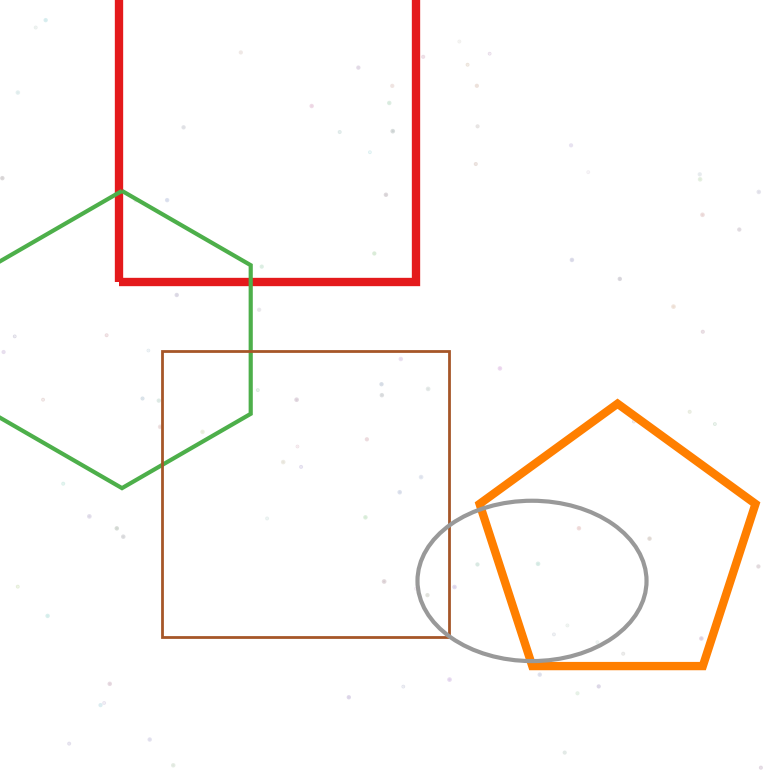[{"shape": "square", "thickness": 3, "radius": 0.96, "center": [0.347, 0.826]}, {"shape": "hexagon", "thickness": 1.5, "radius": 0.97, "center": [0.158, 0.559]}, {"shape": "pentagon", "thickness": 3, "radius": 0.94, "center": [0.802, 0.287]}, {"shape": "square", "thickness": 1, "radius": 0.93, "center": [0.397, 0.358]}, {"shape": "oval", "thickness": 1.5, "radius": 0.74, "center": [0.691, 0.246]}]